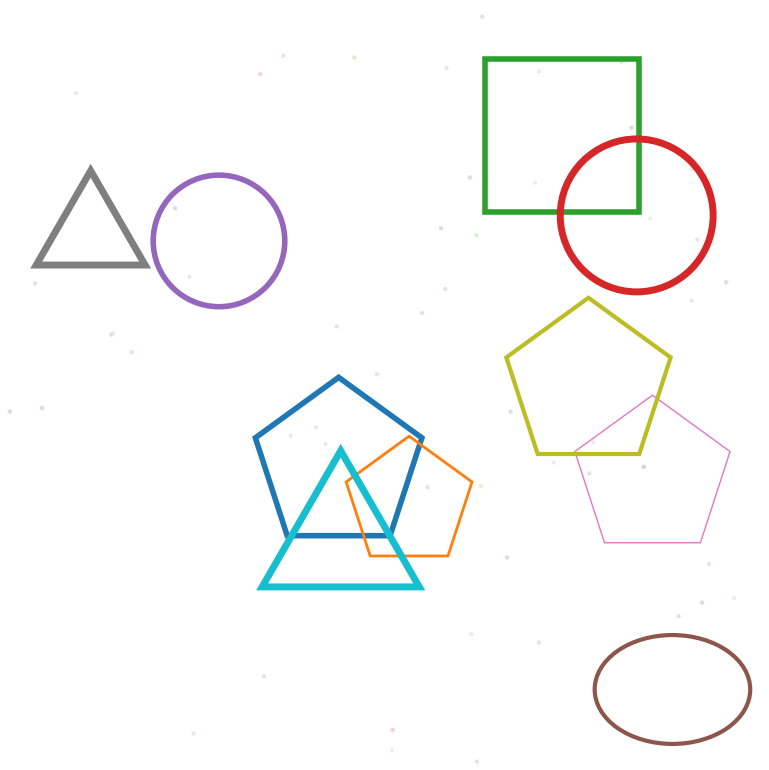[{"shape": "pentagon", "thickness": 2, "radius": 0.57, "center": [0.44, 0.396]}, {"shape": "pentagon", "thickness": 1, "radius": 0.43, "center": [0.531, 0.348]}, {"shape": "square", "thickness": 2, "radius": 0.5, "center": [0.73, 0.824]}, {"shape": "circle", "thickness": 2.5, "radius": 0.5, "center": [0.827, 0.72]}, {"shape": "circle", "thickness": 2, "radius": 0.43, "center": [0.284, 0.687]}, {"shape": "oval", "thickness": 1.5, "radius": 0.5, "center": [0.873, 0.105]}, {"shape": "pentagon", "thickness": 0.5, "radius": 0.53, "center": [0.847, 0.381]}, {"shape": "triangle", "thickness": 2.5, "radius": 0.41, "center": [0.118, 0.697]}, {"shape": "pentagon", "thickness": 1.5, "radius": 0.56, "center": [0.764, 0.501]}, {"shape": "triangle", "thickness": 2.5, "radius": 0.59, "center": [0.442, 0.297]}]